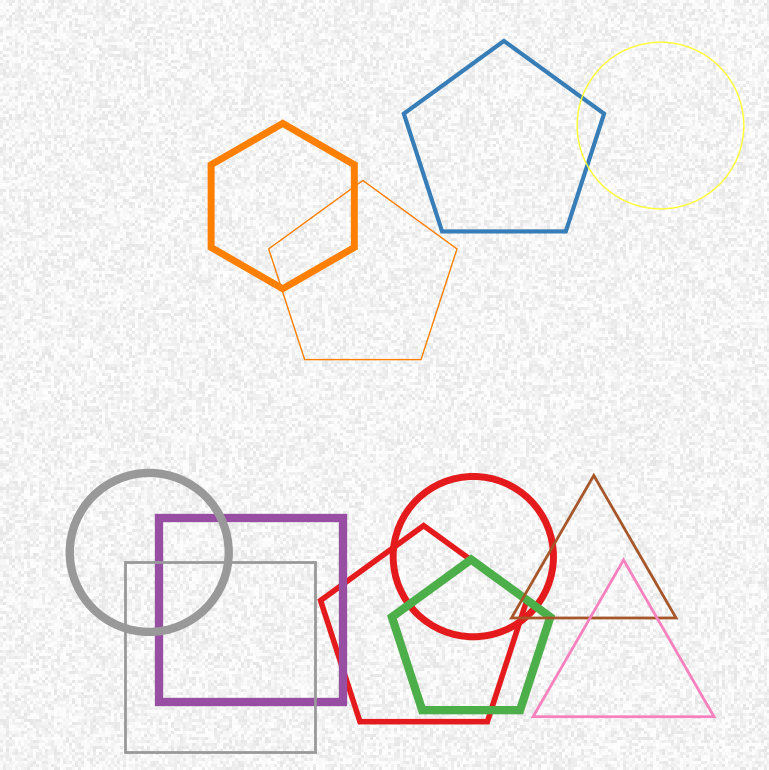[{"shape": "circle", "thickness": 2.5, "radius": 0.52, "center": [0.615, 0.277]}, {"shape": "pentagon", "thickness": 2, "radius": 0.7, "center": [0.55, 0.177]}, {"shape": "pentagon", "thickness": 1.5, "radius": 0.68, "center": [0.654, 0.81]}, {"shape": "pentagon", "thickness": 3, "radius": 0.54, "center": [0.612, 0.165]}, {"shape": "square", "thickness": 3, "radius": 0.6, "center": [0.326, 0.207]}, {"shape": "hexagon", "thickness": 2.5, "radius": 0.54, "center": [0.367, 0.732]}, {"shape": "pentagon", "thickness": 0.5, "radius": 0.64, "center": [0.471, 0.637]}, {"shape": "circle", "thickness": 0.5, "radius": 0.54, "center": [0.858, 0.837]}, {"shape": "triangle", "thickness": 1, "radius": 0.62, "center": [0.771, 0.259]}, {"shape": "triangle", "thickness": 1, "radius": 0.68, "center": [0.81, 0.137]}, {"shape": "square", "thickness": 1, "radius": 0.62, "center": [0.286, 0.147]}, {"shape": "circle", "thickness": 3, "radius": 0.52, "center": [0.194, 0.283]}]